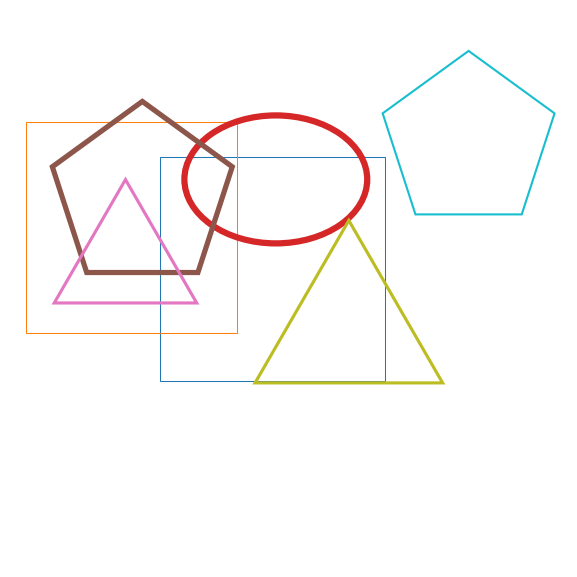[{"shape": "square", "thickness": 0.5, "radius": 0.97, "center": [0.472, 0.533]}, {"shape": "square", "thickness": 0.5, "radius": 0.92, "center": [0.228, 0.605]}, {"shape": "oval", "thickness": 3, "radius": 0.79, "center": [0.478, 0.688]}, {"shape": "pentagon", "thickness": 2.5, "radius": 0.82, "center": [0.246, 0.66]}, {"shape": "triangle", "thickness": 1.5, "radius": 0.71, "center": [0.217, 0.546]}, {"shape": "triangle", "thickness": 1.5, "radius": 0.94, "center": [0.604, 0.43]}, {"shape": "pentagon", "thickness": 1, "radius": 0.78, "center": [0.811, 0.754]}]